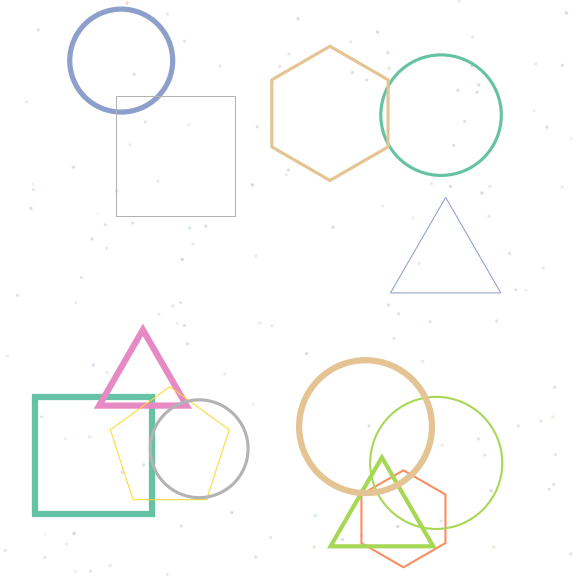[{"shape": "circle", "thickness": 1.5, "radius": 0.52, "center": [0.764, 0.8]}, {"shape": "square", "thickness": 3, "radius": 0.51, "center": [0.162, 0.21]}, {"shape": "hexagon", "thickness": 1, "radius": 0.42, "center": [0.699, 0.101]}, {"shape": "circle", "thickness": 2.5, "radius": 0.45, "center": [0.21, 0.894]}, {"shape": "triangle", "thickness": 0.5, "radius": 0.55, "center": [0.772, 0.547]}, {"shape": "triangle", "thickness": 3, "radius": 0.44, "center": [0.247, 0.341]}, {"shape": "triangle", "thickness": 2, "radius": 0.51, "center": [0.661, 0.104]}, {"shape": "circle", "thickness": 1, "radius": 0.57, "center": [0.755, 0.198]}, {"shape": "pentagon", "thickness": 0.5, "radius": 0.54, "center": [0.294, 0.221]}, {"shape": "hexagon", "thickness": 1.5, "radius": 0.58, "center": [0.571, 0.803]}, {"shape": "circle", "thickness": 3, "radius": 0.58, "center": [0.633, 0.26]}, {"shape": "square", "thickness": 0.5, "radius": 0.52, "center": [0.304, 0.729]}, {"shape": "circle", "thickness": 1.5, "radius": 0.42, "center": [0.345, 0.222]}]